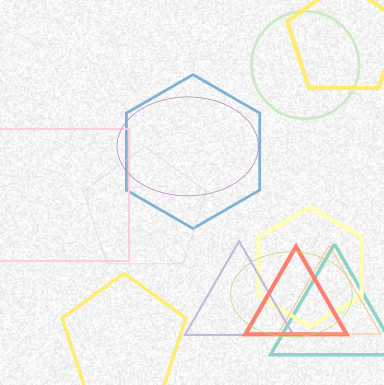[{"shape": "triangle", "thickness": 2.5, "radius": 0.96, "center": [0.869, 0.174]}, {"shape": "hexagon", "thickness": 3, "radius": 0.77, "center": [0.805, 0.307]}, {"shape": "triangle", "thickness": 1.5, "radius": 0.81, "center": [0.621, 0.211]}, {"shape": "triangle", "thickness": 3, "radius": 0.76, "center": [0.769, 0.208]}, {"shape": "hexagon", "thickness": 2, "radius": 1.0, "center": [0.501, 0.606]}, {"shape": "triangle", "thickness": 0.5, "radius": 0.77, "center": [0.855, 0.209]}, {"shape": "oval", "thickness": 0.5, "radius": 0.79, "center": [0.757, 0.235]}, {"shape": "square", "thickness": 1.5, "radius": 0.86, "center": [0.162, 0.494]}, {"shape": "pentagon", "thickness": 0.5, "radius": 0.84, "center": [0.376, 0.451]}, {"shape": "oval", "thickness": 0.5, "radius": 0.92, "center": [0.487, 0.62]}, {"shape": "circle", "thickness": 2, "radius": 0.7, "center": [0.793, 0.831]}, {"shape": "pentagon", "thickness": 3, "radius": 0.77, "center": [0.893, 0.896]}, {"shape": "pentagon", "thickness": 2.5, "radius": 0.84, "center": [0.322, 0.122]}]